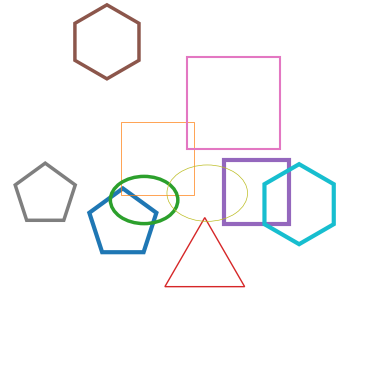[{"shape": "pentagon", "thickness": 3, "radius": 0.46, "center": [0.319, 0.419]}, {"shape": "square", "thickness": 0.5, "radius": 0.47, "center": [0.409, 0.588]}, {"shape": "oval", "thickness": 2.5, "radius": 0.44, "center": [0.374, 0.48]}, {"shape": "triangle", "thickness": 1, "radius": 0.6, "center": [0.532, 0.315]}, {"shape": "square", "thickness": 3, "radius": 0.42, "center": [0.667, 0.501]}, {"shape": "hexagon", "thickness": 2.5, "radius": 0.48, "center": [0.278, 0.891]}, {"shape": "square", "thickness": 1.5, "radius": 0.6, "center": [0.606, 0.732]}, {"shape": "pentagon", "thickness": 2.5, "radius": 0.41, "center": [0.117, 0.494]}, {"shape": "oval", "thickness": 0.5, "radius": 0.52, "center": [0.538, 0.498]}, {"shape": "hexagon", "thickness": 3, "radius": 0.52, "center": [0.777, 0.47]}]